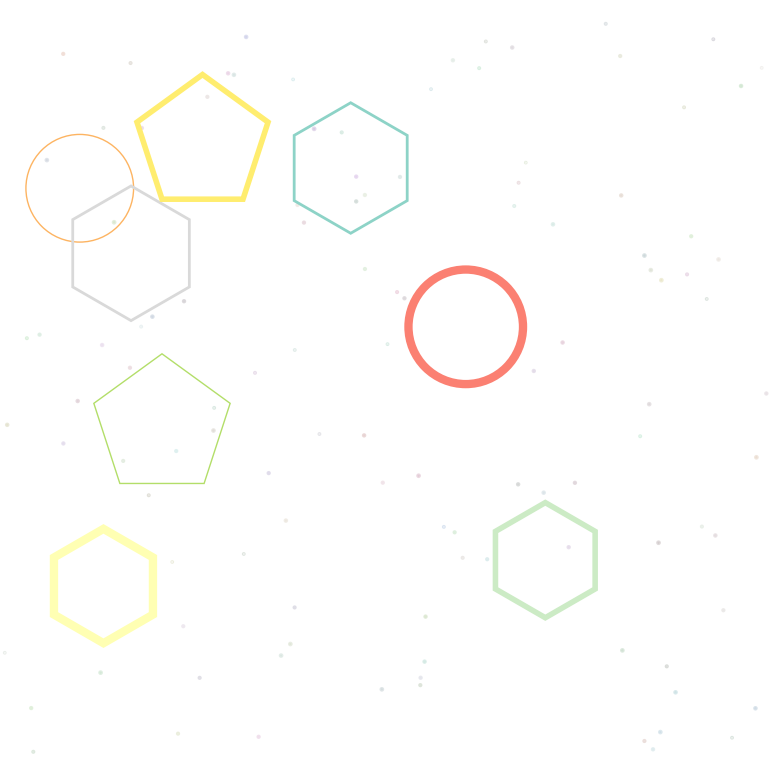[{"shape": "hexagon", "thickness": 1, "radius": 0.42, "center": [0.455, 0.782]}, {"shape": "hexagon", "thickness": 3, "radius": 0.37, "center": [0.134, 0.239]}, {"shape": "circle", "thickness": 3, "radius": 0.37, "center": [0.605, 0.576]}, {"shape": "circle", "thickness": 0.5, "radius": 0.35, "center": [0.104, 0.756]}, {"shape": "pentagon", "thickness": 0.5, "radius": 0.47, "center": [0.21, 0.447]}, {"shape": "hexagon", "thickness": 1, "radius": 0.44, "center": [0.17, 0.671]}, {"shape": "hexagon", "thickness": 2, "radius": 0.37, "center": [0.708, 0.273]}, {"shape": "pentagon", "thickness": 2, "radius": 0.45, "center": [0.263, 0.814]}]